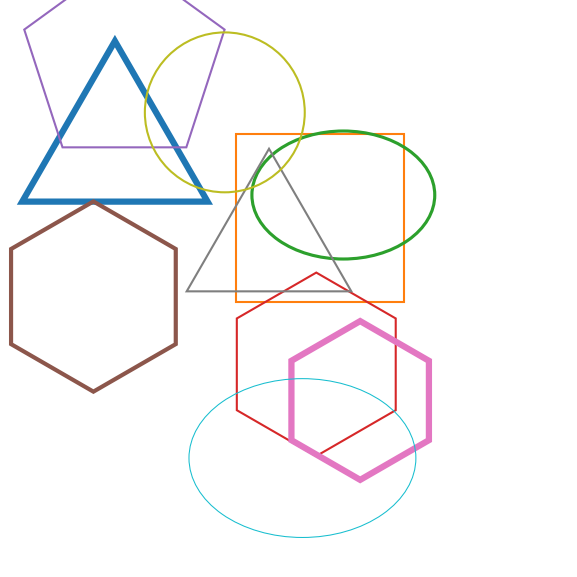[{"shape": "triangle", "thickness": 3, "radius": 0.93, "center": [0.199, 0.743]}, {"shape": "square", "thickness": 1, "radius": 0.73, "center": [0.554, 0.622]}, {"shape": "oval", "thickness": 1.5, "radius": 0.79, "center": [0.595, 0.661]}, {"shape": "hexagon", "thickness": 1, "radius": 0.79, "center": [0.548, 0.368]}, {"shape": "pentagon", "thickness": 1, "radius": 0.91, "center": [0.215, 0.892]}, {"shape": "hexagon", "thickness": 2, "radius": 0.82, "center": [0.162, 0.486]}, {"shape": "hexagon", "thickness": 3, "radius": 0.69, "center": [0.624, 0.306]}, {"shape": "triangle", "thickness": 1, "radius": 0.82, "center": [0.466, 0.577]}, {"shape": "circle", "thickness": 1, "radius": 0.69, "center": [0.389, 0.805]}, {"shape": "oval", "thickness": 0.5, "radius": 0.98, "center": [0.524, 0.206]}]